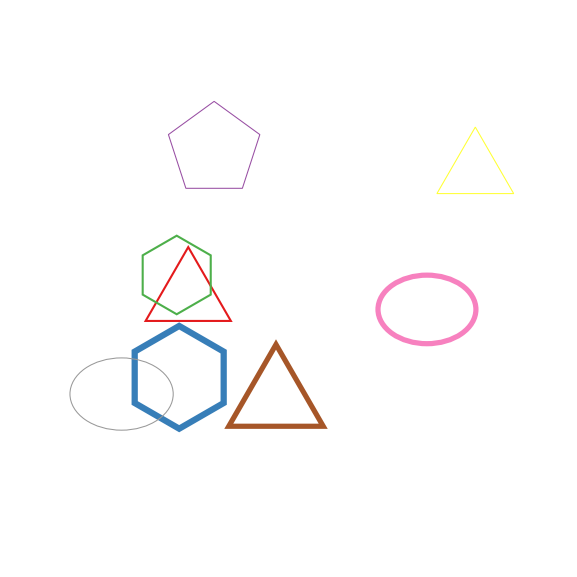[{"shape": "triangle", "thickness": 1, "radius": 0.43, "center": [0.326, 0.486]}, {"shape": "hexagon", "thickness": 3, "radius": 0.44, "center": [0.31, 0.346]}, {"shape": "hexagon", "thickness": 1, "radius": 0.34, "center": [0.306, 0.523]}, {"shape": "pentagon", "thickness": 0.5, "radius": 0.42, "center": [0.371, 0.74]}, {"shape": "triangle", "thickness": 0.5, "radius": 0.38, "center": [0.823, 0.702]}, {"shape": "triangle", "thickness": 2.5, "radius": 0.47, "center": [0.478, 0.308]}, {"shape": "oval", "thickness": 2.5, "radius": 0.42, "center": [0.739, 0.463]}, {"shape": "oval", "thickness": 0.5, "radius": 0.45, "center": [0.211, 0.317]}]